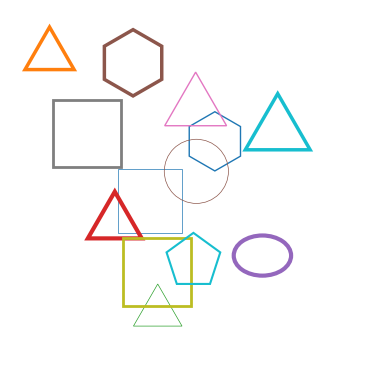[{"shape": "square", "thickness": 0.5, "radius": 0.42, "center": [0.389, 0.478]}, {"shape": "hexagon", "thickness": 1, "radius": 0.38, "center": [0.558, 0.633]}, {"shape": "triangle", "thickness": 2.5, "radius": 0.37, "center": [0.129, 0.856]}, {"shape": "triangle", "thickness": 0.5, "radius": 0.36, "center": [0.41, 0.189]}, {"shape": "triangle", "thickness": 3, "radius": 0.4, "center": [0.298, 0.421]}, {"shape": "oval", "thickness": 3, "radius": 0.37, "center": [0.682, 0.336]}, {"shape": "circle", "thickness": 0.5, "radius": 0.42, "center": [0.51, 0.555]}, {"shape": "hexagon", "thickness": 2.5, "radius": 0.43, "center": [0.346, 0.837]}, {"shape": "triangle", "thickness": 1, "radius": 0.46, "center": [0.508, 0.72]}, {"shape": "square", "thickness": 2, "radius": 0.44, "center": [0.227, 0.653]}, {"shape": "square", "thickness": 2, "radius": 0.44, "center": [0.408, 0.294]}, {"shape": "triangle", "thickness": 2.5, "radius": 0.49, "center": [0.721, 0.66]}, {"shape": "pentagon", "thickness": 1.5, "radius": 0.37, "center": [0.502, 0.322]}]